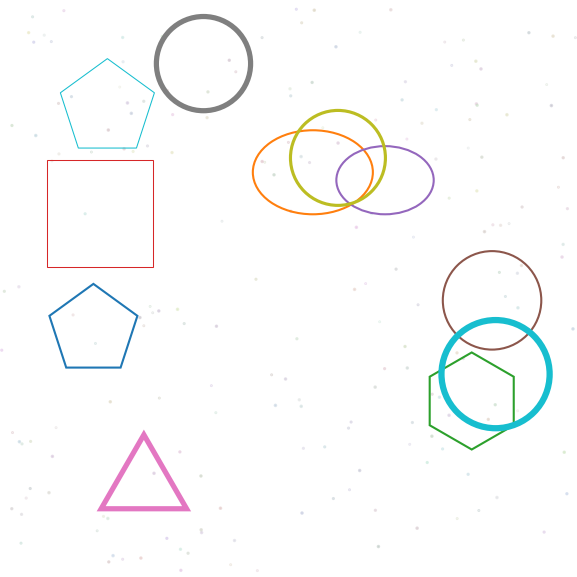[{"shape": "pentagon", "thickness": 1, "radius": 0.4, "center": [0.162, 0.427]}, {"shape": "oval", "thickness": 1, "radius": 0.52, "center": [0.542, 0.701]}, {"shape": "hexagon", "thickness": 1, "radius": 0.42, "center": [0.817, 0.305]}, {"shape": "square", "thickness": 0.5, "radius": 0.46, "center": [0.173, 0.629]}, {"shape": "oval", "thickness": 1, "radius": 0.42, "center": [0.667, 0.687]}, {"shape": "circle", "thickness": 1, "radius": 0.43, "center": [0.852, 0.479]}, {"shape": "triangle", "thickness": 2.5, "radius": 0.43, "center": [0.249, 0.161]}, {"shape": "circle", "thickness": 2.5, "radius": 0.41, "center": [0.352, 0.889]}, {"shape": "circle", "thickness": 1.5, "radius": 0.41, "center": [0.585, 0.726]}, {"shape": "pentagon", "thickness": 0.5, "radius": 0.43, "center": [0.186, 0.812]}, {"shape": "circle", "thickness": 3, "radius": 0.47, "center": [0.858, 0.351]}]